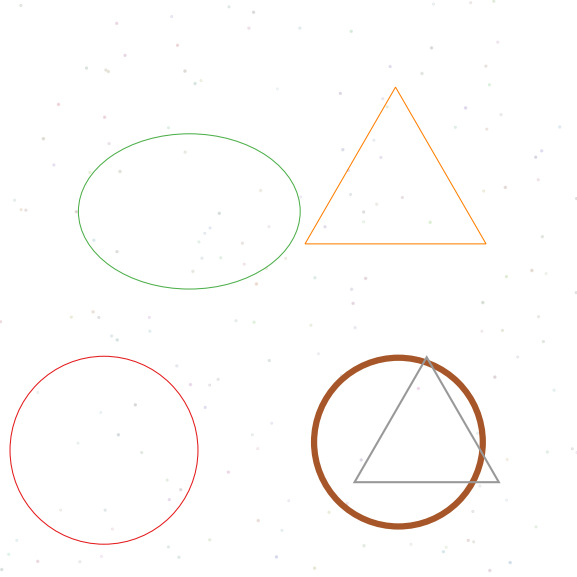[{"shape": "circle", "thickness": 0.5, "radius": 0.81, "center": [0.18, 0.219]}, {"shape": "oval", "thickness": 0.5, "radius": 0.96, "center": [0.328, 0.633]}, {"shape": "triangle", "thickness": 0.5, "radius": 0.9, "center": [0.685, 0.667]}, {"shape": "circle", "thickness": 3, "radius": 0.73, "center": [0.69, 0.234]}, {"shape": "triangle", "thickness": 1, "radius": 0.72, "center": [0.739, 0.236]}]